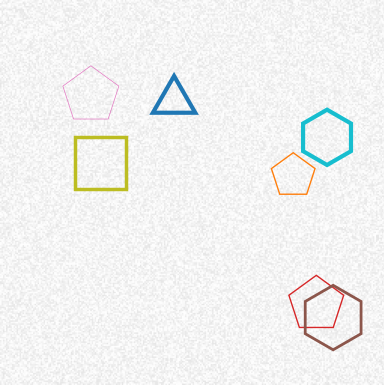[{"shape": "triangle", "thickness": 3, "radius": 0.32, "center": [0.452, 0.739]}, {"shape": "pentagon", "thickness": 1, "radius": 0.3, "center": [0.762, 0.544]}, {"shape": "pentagon", "thickness": 1, "radius": 0.37, "center": [0.822, 0.21]}, {"shape": "hexagon", "thickness": 2, "radius": 0.42, "center": [0.865, 0.175]}, {"shape": "pentagon", "thickness": 0.5, "radius": 0.38, "center": [0.236, 0.753]}, {"shape": "square", "thickness": 2.5, "radius": 0.34, "center": [0.261, 0.577]}, {"shape": "hexagon", "thickness": 3, "radius": 0.36, "center": [0.849, 0.643]}]